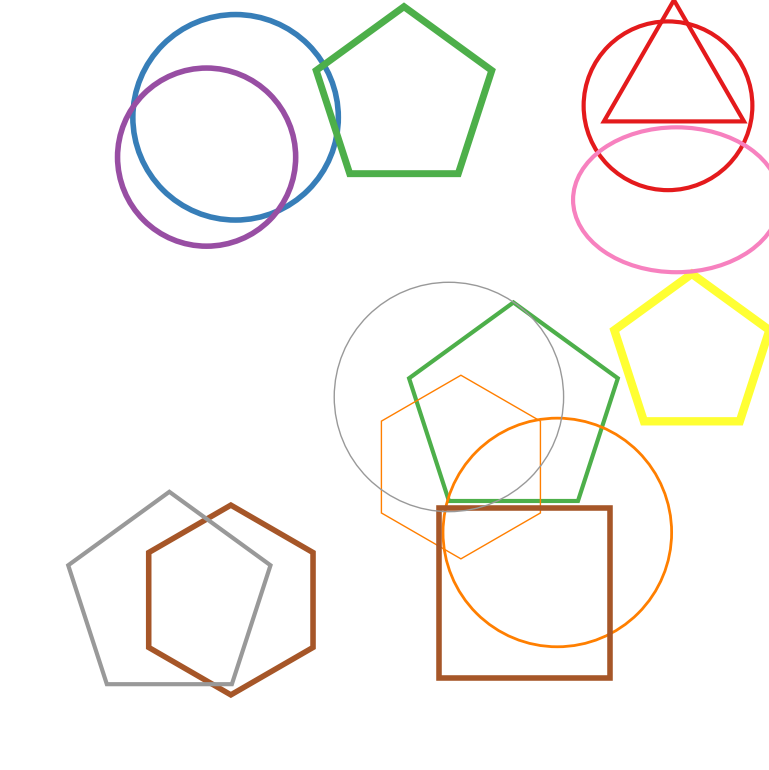[{"shape": "triangle", "thickness": 1.5, "radius": 0.53, "center": [0.875, 0.895]}, {"shape": "circle", "thickness": 1.5, "radius": 0.55, "center": [0.868, 0.863]}, {"shape": "circle", "thickness": 2, "radius": 0.67, "center": [0.306, 0.848]}, {"shape": "pentagon", "thickness": 1.5, "radius": 0.71, "center": [0.667, 0.465]}, {"shape": "pentagon", "thickness": 2.5, "radius": 0.6, "center": [0.525, 0.871]}, {"shape": "circle", "thickness": 2, "radius": 0.58, "center": [0.268, 0.796]}, {"shape": "hexagon", "thickness": 0.5, "radius": 0.6, "center": [0.599, 0.393]}, {"shape": "circle", "thickness": 1, "radius": 0.74, "center": [0.724, 0.308]}, {"shape": "pentagon", "thickness": 3, "radius": 0.53, "center": [0.899, 0.539]}, {"shape": "hexagon", "thickness": 2, "radius": 0.62, "center": [0.3, 0.221]}, {"shape": "square", "thickness": 2, "radius": 0.55, "center": [0.681, 0.23]}, {"shape": "oval", "thickness": 1.5, "radius": 0.67, "center": [0.879, 0.741]}, {"shape": "pentagon", "thickness": 1.5, "radius": 0.69, "center": [0.22, 0.223]}, {"shape": "circle", "thickness": 0.5, "radius": 0.74, "center": [0.583, 0.484]}]